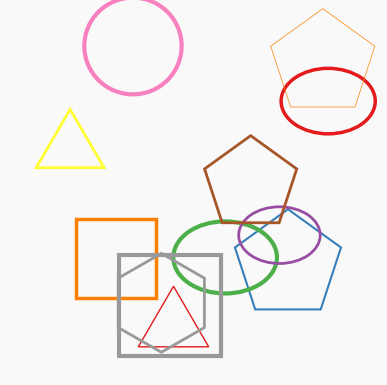[{"shape": "triangle", "thickness": 1, "radius": 0.52, "center": [0.448, 0.152]}, {"shape": "oval", "thickness": 2.5, "radius": 0.61, "center": [0.847, 0.737]}, {"shape": "pentagon", "thickness": 1.5, "radius": 0.72, "center": [0.743, 0.313]}, {"shape": "oval", "thickness": 3, "radius": 0.67, "center": [0.581, 0.331]}, {"shape": "oval", "thickness": 2, "radius": 0.53, "center": [0.721, 0.389]}, {"shape": "pentagon", "thickness": 0.5, "radius": 0.71, "center": [0.833, 0.836]}, {"shape": "square", "thickness": 2.5, "radius": 0.52, "center": [0.3, 0.328]}, {"shape": "triangle", "thickness": 2, "radius": 0.51, "center": [0.181, 0.615]}, {"shape": "pentagon", "thickness": 2, "radius": 0.63, "center": [0.647, 0.523]}, {"shape": "circle", "thickness": 3, "radius": 0.63, "center": [0.343, 0.88]}, {"shape": "hexagon", "thickness": 2, "radius": 0.64, "center": [0.416, 0.213]}, {"shape": "square", "thickness": 3, "radius": 0.66, "center": [0.44, 0.207]}]